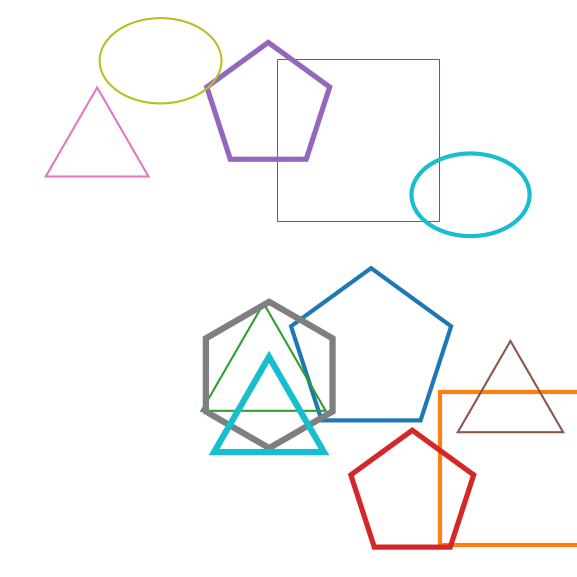[{"shape": "pentagon", "thickness": 2, "radius": 0.73, "center": [0.643, 0.389]}, {"shape": "square", "thickness": 0.5, "radius": 0.7, "center": [0.62, 0.757]}, {"shape": "square", "thickness": 2, "radius": 0.66, "center": [0.894, 0.187]}, {"shape": "triangle", "thickness": 1, "radius": 0.62, "center": [0.456, 0.35]}, {"shape": "pentagon", "thickness": 2.5, "radius": 0.56, "center": [0.714, 0.142]}, {"shape": "pentagon", "thickness": 2.5, "radius": 0.56, "center": [0.465, 0.814]}, {"shape": "triangle", "thickness": 1, "radius": 0.53, "center": [0.884, 0.303]}, {"shape": "triangle", "thickness": 1, "radius": 0.51, "center": [0.168, 0.745]}, {"shape": "hexagon", "thickness": 3, "radius": 0.63, "center": [0.466, 0.35]}, {"shape": "oval", "thickness": 1, "radius": 0.53, "center": [0.278, 0.894]}, {"shape": "triangle", "thickness": 3, "radius": 0.55, "center": [0.466, 0.271]}, {"shape": "oval", "thickness": 2, "radius": 0.51, "center": [0.815, 0.662]}]